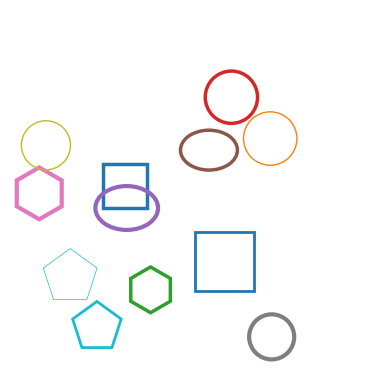[{"shape": "square", "thickness": 2, "radius": 0.38, "center": [0.584, 0.32]}, {"shape": "square", "thickness": 2.5, "radius": 0.29, "center": [0.324, 0.516]}, {"shape": "circle", "thickness": 1, "radius": 0.35, "center": [0.702, 0.64]}, {"shape": "hexagon", "thickness": 2.5, "radius": 0.3, "center": [0.391, 0.247]}, {"shape": "circle", "thickness": 2.5, "radius": 0.34, "center": [0.601, 0.747]}, {"shape": "oval", "thickness": 3, "radius": 0.41, "center": [0.329, 0.46]}, {"shape": "oval", "thickness": 2.5, "radius": 0.37, "center": [0.543, 0.61]}, {"shape": "hexagon", "thickness": 3, "radius": 0.34, "center": [0.102, 0.498]}, {"shape": "circle", "thickness": 3, "radius": 0.29, "center": [0.706, 0.125]}, {"shape": "circle", "thickness": 1, "radius": 0.32, "center": [0.119, 0.623]}, {"shape": "pentagon", "thickness": 0.5, "radius": 0.37, "center": [0.182, 0.281]}, {"shape": "pentagon", "thickness": 2, "radius": 0.33, "center": [0.252, 0.151]}]